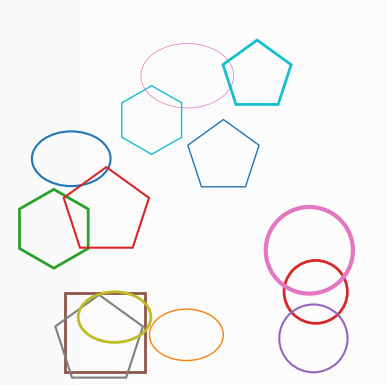[{"shape": "oval", "thickness": 1.5, "radius": 0.51, "center": [0.184, 0.588]}, {"shape": "pentagon", "thickness": 1, "radius": 0.48, "center": [0.577, 0.593]}, {"shape": "oval", "thickness": 1, "radius": 0.48, "center": [0.481, 0.13]}, {"shape": "hexagon", "thickness": 2, "radius": 0.51, "center": [0.139, 0.406]}, {"shape": "circle", "thickness": 2, "radius": 0.41, "center": [0.815, 0.242]}, {"shape": "pentagon", "thickness": 1.5, "radius": 0.58, "center": [0.274, 0.45]}, {"shape": "circle", "thickness": 1.5, "radius": 0.44, "center": [0.809, 0.121]}, {"shape": "square", "thickness": 2, "radius": 0.51, "center": [0.271, 0.136]}, {"shape": "oval", "thickness": 0.5, "radius": 0.6, "center": [0.483, 0.803]}, {"shape": "circle", "thickness": 3, "radius": 0.56, "center": [0.798, 0.35]}, {"shape": "pentagon", "thickness": 1.5, "radius": 0.59, "center": [0.256, 0.115]}, {"shape": "oval", "thickness": 2, "radius": 0.47, "center": [0.296, 0.176]}, {"shape": "hexagon", "thickness": 1, "radius": 0.45, "center": [0.391, 0.688]}, {"shape": "pentagon", "thickness": 2, "radius": 0.46, "center": [0.663, 0.803]}]